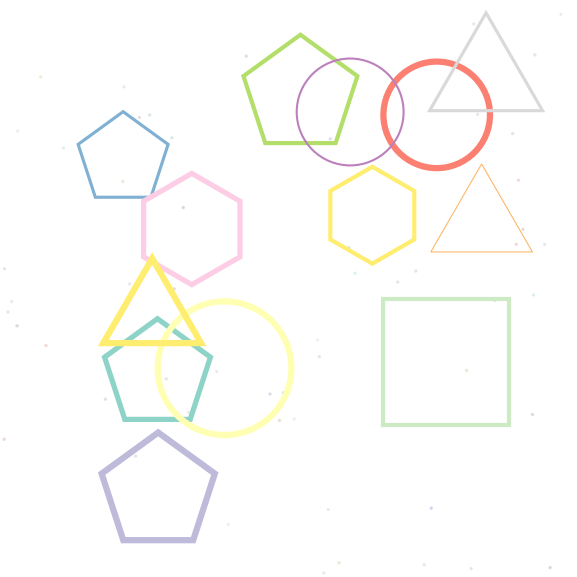[{"shape": "pentagon", "thickness": 2.5, "radius": 0.48, "center": [0.273, 0.351]}, {"shape": "circle", "thickness": 3, "radius": 0.58, "center": [0.389, 0.362]}, {"shape": "pentagon", "thickness": 3, "radius": 0.52, "center": [0.274, 0.147]}, {"shape": "circle", "thickness": 3, "radius": 0.46, "center": [0.756, 0.8]}, {"shape": "pentagon", "thickness": 1.5, "radius": 0.41, "center": [0.213, 0.724]}, {"shape": "triangle", "thickness": 0.5, "radius": 0.51, "center": [0.834, 0.614]}, {"shape": "pentagon", "thickness": 2, "radius": 0.52, "center": [0.52, 0.835]}, {"shape": "hexagon", "thickness": 2.5, "radius": 0.48, "center": [0.332, 0.603]}, {"shape": "triangle", "thickness": 1.5, "radius": 0.56, "center": [0.842, 0.864]}, {"shape": "circle", "thickness": 1, "radius": 0.46, "center": [0.606, 0.805]}, {"shape": "square", "thickness": 2, "radius": 0.55, "center": [0.772, 0.372]}, {"shape": "triangle", "thickness": 3, "radius": 0.49, "center": [0.264, 0.454]}, {"shape": "hexagon", "thickness": 2, "radius": 0.42, "center": [0.645, 0.626]}]